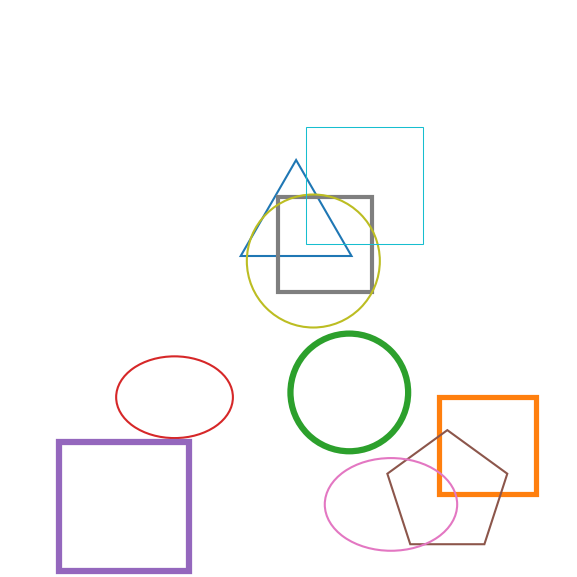[{"shape": "triangle", "thickness": 1, "radius": 0.55, "center": [0.513, 0.611]}, {"shape": "square", "thickness": 2.5, "radius": 0.42, "center": [0.844, 0.228]}, {"shape": "circle", "thickness": 3, "radius": 0.51, "center": [0.605, 0.32]}, {"shape": "oval", "thickness": 1, "radius": 0.51, "center": [0.302, 0.311]}, {"shape": "square", "thickness": 3, "radius": 0.56, "center": [0.215, 0.122]}, {"shape": "pentagon", "thickness": 1, "radius": 0.55, "center": [0.775, 0.145]}, {"shape": "oval", "thickness": 1, "radius": 0.57, "center": [0.677, 0.126]}, {"shape": "square", "thickness": 2, "radius": 0.41, "center": [0.563, 0.576]}, {"shape": "circle", "thickness": 1, "radius": 0.58, "center": [0.543, 0.547]}, {"shape": "square", "thickness": 0.5, "radius": 0.51, "center": [0.631, 0.678]}]